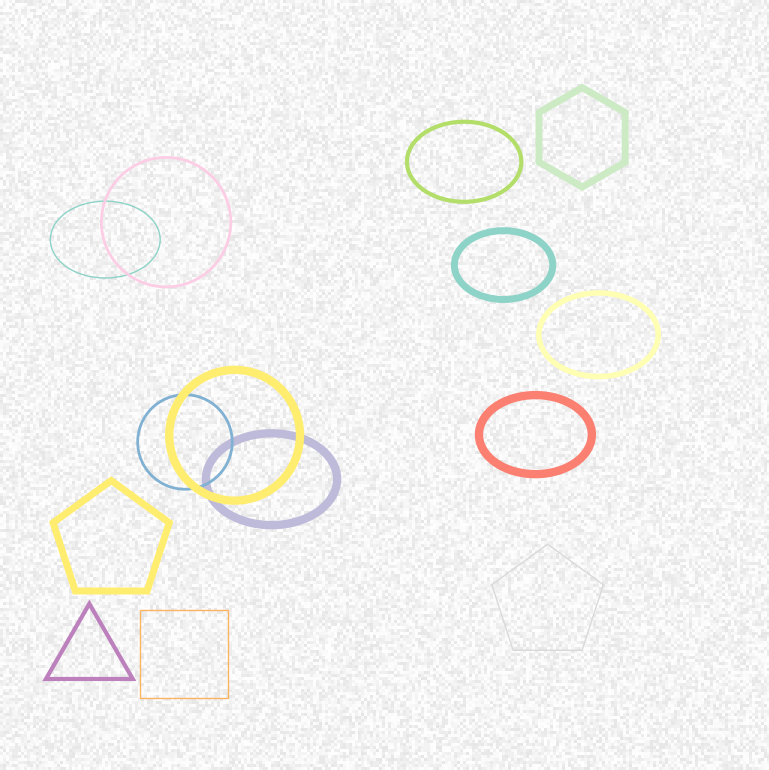[{"shape": "oval", "thickness": 2.5, "radius": 0.32, "center": [0.654, 0.656]}, {"shape": "oval", "thickness": 0.5, "radius": 0.36, "center": [0.137, 0.689]}, {"shape": "oval", "thickness": 2, "radius": 0.39, "center": [0.777, 0.565]}, {"shape": "oval", "thickness": 3, "radius": 0.43, "center": [0.353, 0.378]}, {"shape": "oval", "thickness": 3, "radius": 0.37, "center": [0.695, 0.436]}, {"shape": "circle", "thickness": 1, "radius": 0.31, "center": [0.24, 0.426]}, {"shape": "square", "thickness": 0.5, "radius": 0.29, "center": [0.239, 0.151]}, {"shape": "oval", "thickness": 1.5, "radius": 0.37, "center": [0.603, 0.79]}, {"shape": "circle", "thickness": 1, "radius": 0.42, "center": [0.216, 0.711]}, {"shape": "pentagon", "thickness": 0.5, "radius": 0.38, "center": [0.711, 0.217]}, {"shape": "triangle", "thickness": 1.5, "radius": 0.33, "center": [0.116, 0.151]}, {"shape": "hexagon", "thickness": 2.5, "radius": 0.32, "center": [0.756, 0.822]}, {"shape": "pentagon", "thickness": 2.5, "radius": 0.4, "center": [0.144, 0.297]}, {"shape": "circle", "thickness": 3, "radius": 0.42, "center": [0.305, 0.435]}]